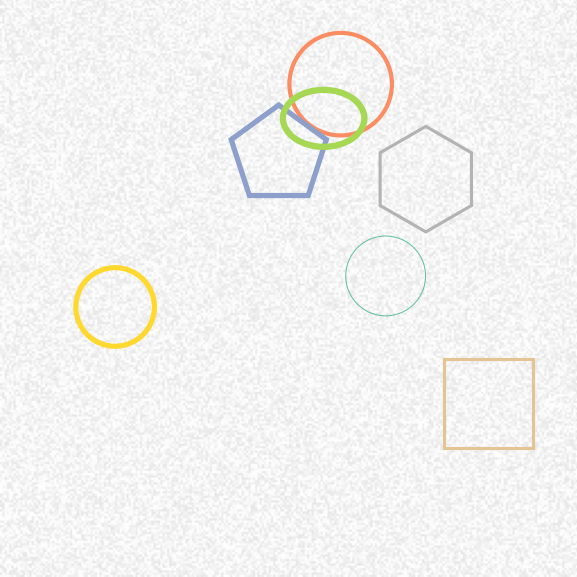[{"shape": "circle", "thickness": 0.5, "radius": 0.35, "center": [0.668, 0.521]}, {"shape": "circle", "thickness": 2, "radius": 0.44, "center": [0.59, 0.853]}, {"shape": "pentagon", "thickness": 2.5, "radius": 0.43, "center": [0.483, 0.731]}, {"shape": "oval", "thickness": 3, "radius": 0.35, "center": [0.56, 0.794]}, {"shape": "circle", "thickness": 2.5, "radius": 0.34, "center": [0.199, 0.468]}, {"shape": "square", "thickness": 1.5, "radius": 0.39, "center": [0.846, 0.3]}, {"shape": "hexagon", "thickness": 1.5, "radius": 0.46, "center": [0.737, 0.689]}]